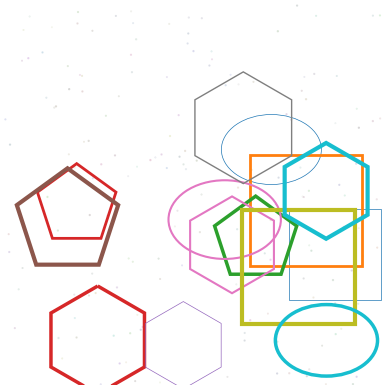[{"shape": "oval", "thickness": 0.5, "radius": 0.65, "center": [0.705, 0.612]}, {"shape": "square", "thickness": 0.5, "radius": 0.59, "center": [0.871, 0.339]}, {"shape": "square", "thickness": 2, "radius": 0.73, "center": [0.795, 0.453]}, {"shape": "pentagon", "thickness": 2.5, "radius": 0.56, "center": [0.664, 0.378]}, {"shape": "hexagon", "thickness": 2.5, "radius": 0.7, "center": [0.254, 0.117]}, {"shape": "pentagon", "thickness": 2, "radius": 0.54, "center": [0.199, 0.468]}, {"shape": "hexagon", "thickness": 0.5, "radius": 0.57, "center": [0.476, 0.103]}, {"shape": "pentagon", "thickness": 3, "radius": 0.69, "center": [0.175, 0.424]}, {"shape": "oval", "thickness": 1.5, "radius": 0.73, "center": [0.584, 0.43]}, {"shape": "hexagon", "thickness": 1.5, "radius": 0.63, "center": [0.603, 0.364]}, {"shape": "hexagon", "thickness": 1, "radius": 0.73, "center": [0.632, 0.668]}, {"shape": "square", "thickness": 3, "radius": 0.74, "center": [0.776, 0.307]}, {"shape": "oval", "thickness": 2.5, "radius": 0.66, "center": [0.848, 0.116]}, {"shape": "hexagon", "thickness": 3, "radius": 0.62, "center": [0.847, 0.504]}]